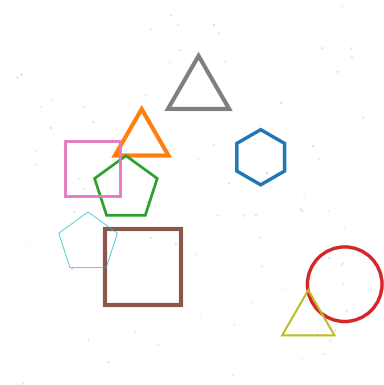[{"shape": "hexagon", "thickness": 2.5, "radius": 0.36, "center": [0.677, 0.592]}, {"shape": "triangle", "thickness": 3, "radius": 0.4, "center": [0.368, 0.636]}, {"shape": "pentagon", "thickness": 2, "radius": 0.43, "center": [0.327, 0.51]}, {"shape": "circle", "thickness": 2.5, "radius": 0.48, "center": [0.895, 0.262]}, {"shape": "square", "thickness": 3, "radius": 0.5, "center": [0.372, 0.307]}, {"shape": "square", "thickness": 2, "radius": 0.36, "center": [0.24, 0.563]}, {"shape": "triangle", "thickness": 3, "radius": 0.46, "center": [0.516, 0.763]}, {"shape": "triangle", "thickness": 1.5, "radius": 0.39, "center": [0.801, 0.168]}, {"shape": "pentagon", "thickness": 0.5, "radius": 0.4, "center": [0.229, 0.369]}]